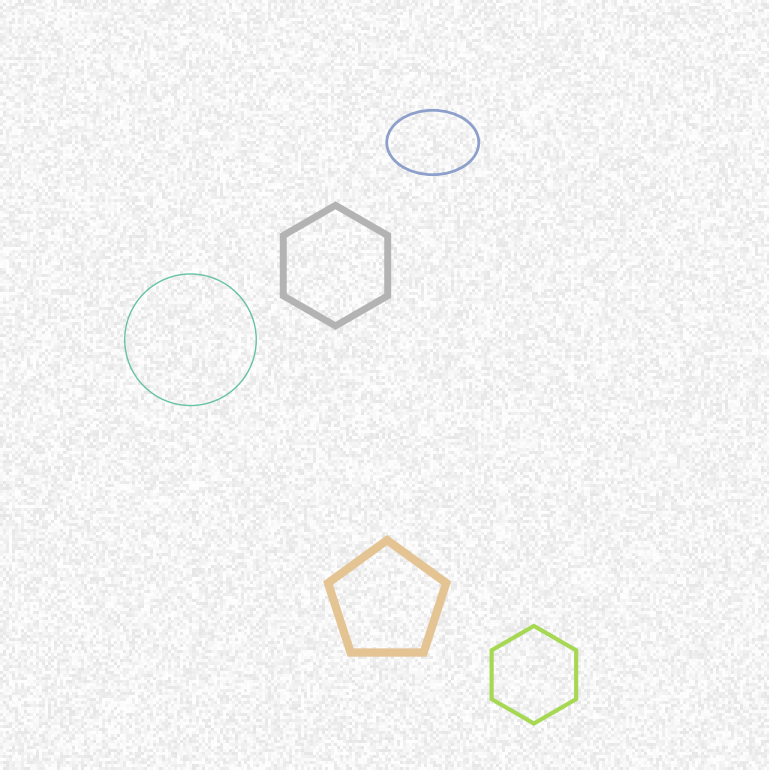[{"shape": "circle", "thickness": 0.5, "radius": 0.43, "center": [0.247, 0.559]}, {"shape": "oval", "thickness": 1, "radius": 0.3, "center": [0.562, 0.815]}, {"shape": "hexagon", "thickness": 1.5, "radius": 0.32, "center": [0.693, 0.124]}, {"shape": "pentagon", "thickness": 3, "radius": 0.4, "center": [0.503, 0.218]}, {"shape": "hexagon", "thickness": 2.5, "radius": 0.39, "center": [0.436, 0.655]}]